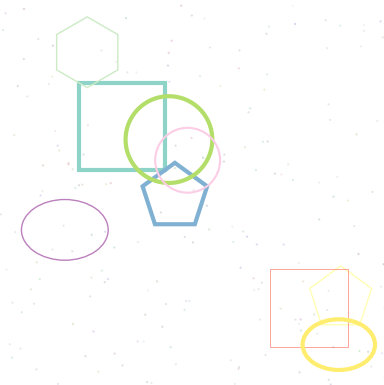[{"shape": "square", "thickness": 3, "radius": 0.56, "center": [0.316, 0.671]}, {"shape": "pentagon", "thickness": 1, "radius": 0.42, "center": [0.885, 0.225]}, {"shape": "square", "thickness": 0.5, "radius": 0.51, "center": [0.802, 0.199]}, {"shape": "pentagon", "thickness": 3, "radius": 0.44, "center": [0.454, 0.489]}, {"shape": "circle", "thickness": 3, "radius": 0.56, "center": [0.439, 0.637]}, {"shape": "circle", "thickness": 1.5, "radius": 0.42, "center": [0.487, 0.584]}, {"shape": "oval", "thickness": 1, "radius": 0.56, "center": [0.168, 0.403]}, {"shape": "hexagon", "thickness": 1, "radius": 0.46, "center": [0.227, 0.864]}, {"shape": "oval", "thickness": 3, "radius": 0.47, "center": [0.88, 0.105]}]